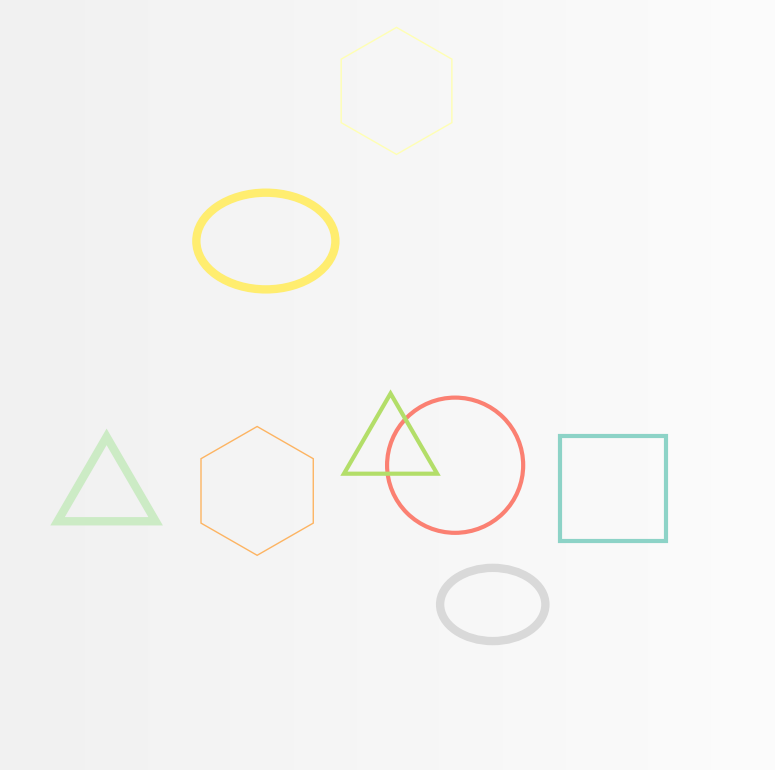[{"shape": "square", "thickness": 1.5, "radius": 0.34, "center": [0.791, 0.365]}, {"shape": "hexagon", "thickness": 0.5, "radius": 0.41, "center": [0.512, 0.882]}, {"shape": "circle", "thickness": 1.5, "radius": 0.44, "center": [0.587, 0.396]}, {"shape": "hexagon", "thickness": 0.5, "radius": 0.42, "center": [0.332, 0.362]}, {"shape": "triangle", "thickness": 1.5, "radius": 0.35, "center": [0.504, 0.42]}, {"shape": "oval", "thickness": 3, "radius": 0.34, "center": [0.636, 0.215]}, {"shape": "triangle", "thickness": 3, "radius": 0.37, "center": [0.138, 0.36]}, {"shape": "oval", "thickness": 3, "radius": 0.45, "center": [0.343, 0.687]}]